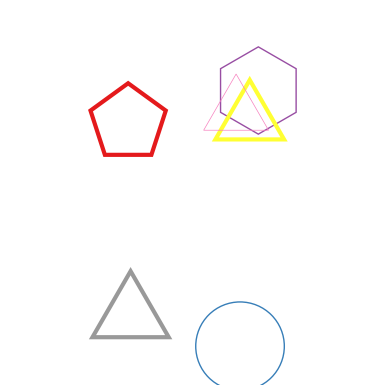[{"shape": "pentagon", "thickness": 3, "radius": 0.51, "center": [0.333, 0.681]}, {"shape": "circle", "thickness": 1, "radius": 0.58, "center": [0.623, 0.101]}, {"shape": "hexagon", "thickness": 1, "radius": 0.57, "center": [0.671, 0.765]}, {"shape": "triangle", "thickness": 3, "radius": 0.51, "center": [0.649, 0.689]}, {"shape": "triangle", "thickness": 0.5, "radius": 0.49, "center": [0.613, 0.71]}, {"shape": "triangle", "thickness": 3, "radius": 0.57, "center": [0.339, 0.181]}]